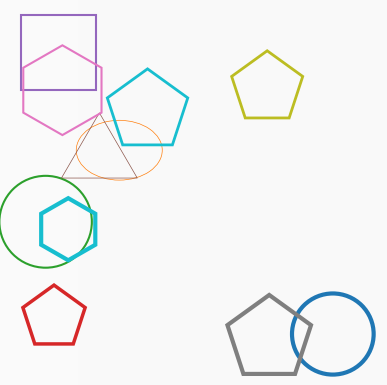[{"shape": "circle", "thickness": 3, "radius": 0.53, "center": [0.859, 0.132]}, {"shape": "oval", "thickness": 0.5, "radius": 0.55, "center": [0.308, 0.61]}, {"shape": "circle", "thickness": 1.5, "radius": 0.6, "center": [0.118, 0.424]}, {"shape": "pentagon", "thickness": 2.5, "radius": 0.42, "center": [0.139, 0.175]}, {"shape": "square", "thickness": 1.5, "radius": 0.48, "center": [0.152, 0.864]}, {"shape": "triangle", "thickness": 0.5, "radius": 0.56, "center": [0.256, 0.594]}, {"shape": "hexagon", "thickness": 1.5, "radius": 0.58, "center": [0.161, 0.766]}, {"shape": "pentagon", "thickness": 3, "radius": 0.57, "center": [0.695, 0.12]}, {"shape": "pentagon", "thickness": 2, "radius": 0.48, "center": [0.69, 0.772]}, {"shape": "pentagon", "thickness": 2, "radius": 0.55, "center": [0.381, 0.712]}, {"shape": "hexagon", "thickness": 3, "radius": 0.4, "center": [0.176, 0.405]}]